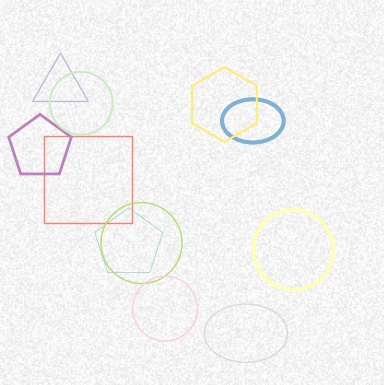[{"shape": "pentagon", "thickness": 0.5, "radius": 0.46, "center": [0.334, 0.367]}, {"shape": "circle", "thickness": 2.5, "radius": 0.52, "center": [0.762, 0.351]}, {"shape": "triangle", "thickness": 1, "radius": 0.42, "center": [0.157, 0.778]}, {"shape": "square", "thickness": 1, "radius": 0.57, "center": [0.229, 0.534]}, {"shape": "oval", "thickness": 3, "radius": 0.4, "center": [0.657, 0.686]}, {"shape": "circle", "thickness": 1, "radius": 0.53, "center": [0.368, 0.369]}, {"shape": "circle", "thickness": 1, "radius": 0.42, "center": [0.429, 0.198]}, {"shape": "oval", "thickness": 1, "radius": 0.54, "center": [0.639, 0.134]}, {"shape": "pentagon", "thickness": 2, "radius": 0.43, "center": [0.104, 0.617]}, {"shape": "circle", "thickness": 1.5, "radius": 0.41, "center": [0.211, 0.732]}, {"shape": "hexagon", "thickness": 1.5, "radius": 0.49, "center": [0.583, 0.729]}]